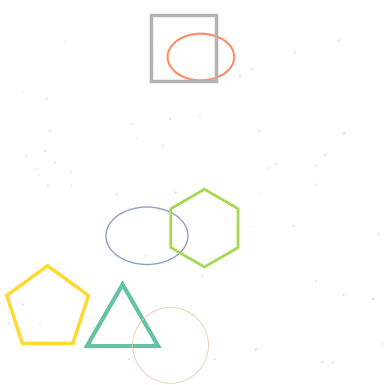[{"shape": "triangle", "thickness": 3, "radius": 0.53, "center": [0.318, 0.155]}, {"shape": "oval", "thickness": 1.5, "radius": 0.43, "center": [0.522, 0.852]}, {"shape": "oval", "thickness": 1, "radius": 0.53, "center": [0.382, 0.388]}, {"shape": "hexagon", "thickness": 2, "radius": 0.5, "center": [0.531, 0.408]}, {"shape": "pentagon", "thickness": 2.5, "radius": 0.56, "center": [0.124, 0.198]}, {"shape": "circle", "thickness": 0.5, "radius": 0.49, "center": [0.443, 0.103]}, {"shape": "square", "thickness": 2.5, "radius": 0.42, "center": [0.476, 0.875]}]